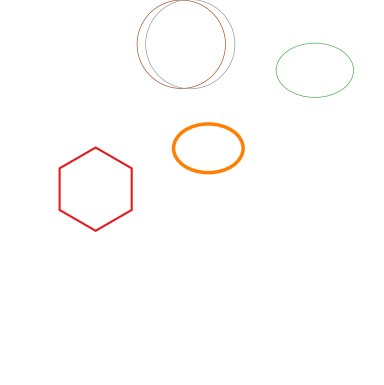[{"shape": "hexagon", "thickness": 1.5, "radius": 0.54, "center": [0.248, 0.509]}, {"shape": "oval", "thickness": 0.5, "radius": 0.5, "center": [0.818, 0.817]}, {"shape": "oval", "thickness": 2.5, "radius": 0.45, "center": [0.541, 0.615]}, {"shape": "circle", "thickness": 0.5, "radius": 0.57, "center": [0.471, 0.885]}, {"shape": "circle", "thickness": 0.5, "radius": 0.58, "center": [0.494, 0.885]}]